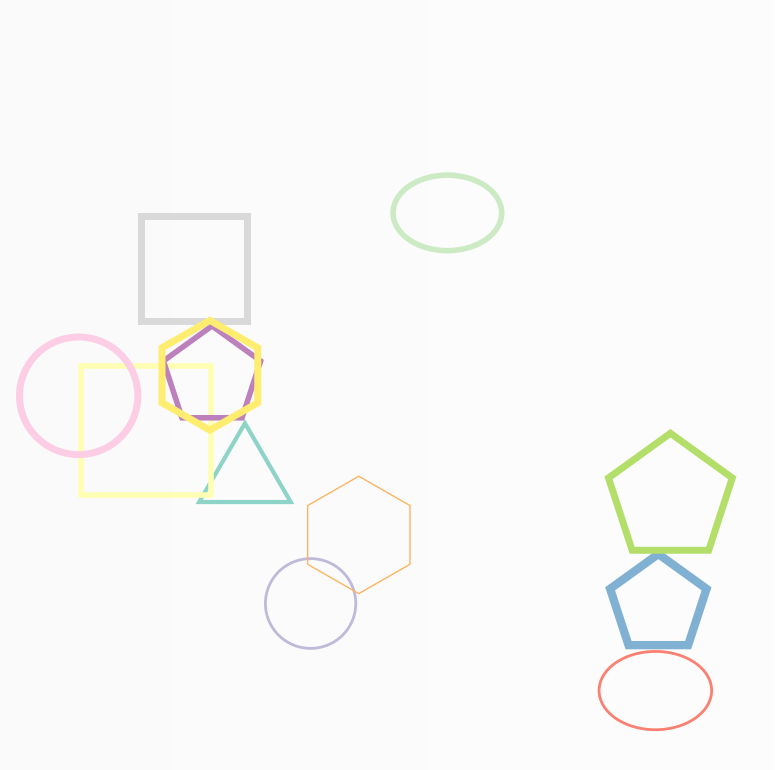[{"shape": "triangle", "thickness": 1.5, "radius": 0.34, "center": [0.316, 0.382]}, {"shape": "square", "thickness": 2, "radius": 0.42, "center": [0.188, 0.441]}, {"shape": "circle", "thickness": 1, "radius": 0.29, "center": [0.401, 0.216]}, {"shape": "oval", "thickness": 1, "radius": 0.36, "center": [0.846, 0.103]}, {"shape": "pentagon", "thickness": 3, "radius": 0.33, "center": [0.849, 0.215]}, {"shape": "hexagon", "thickness": 0.5, "radius": 0.38, "center": [0.463, 0.305]}, {"shape": "pentagon", "thickness": 2.5, "radius": 0.42, "center": [0.865, 0.353]}, {"shape": "circle", "thickness": 2.5, "radius": 0.38, "center": [0.101, 0.486]}, {"shape": "square", "thickness": 2.5, "radius": 0.34, "center": [0.25, 0.651]}, {"shape": "pentagon", "thickness": 2, "radius": 0.33, "center": [0.274, 0.511]}, {"shape": "oval", "thickness": 2, "radius": 0.35, "center": [0.577, 0.724]}, {"shape": "hexagon", "thickness": 2.5, "radius": 0.36, "center": [0.271, 0.513]}]